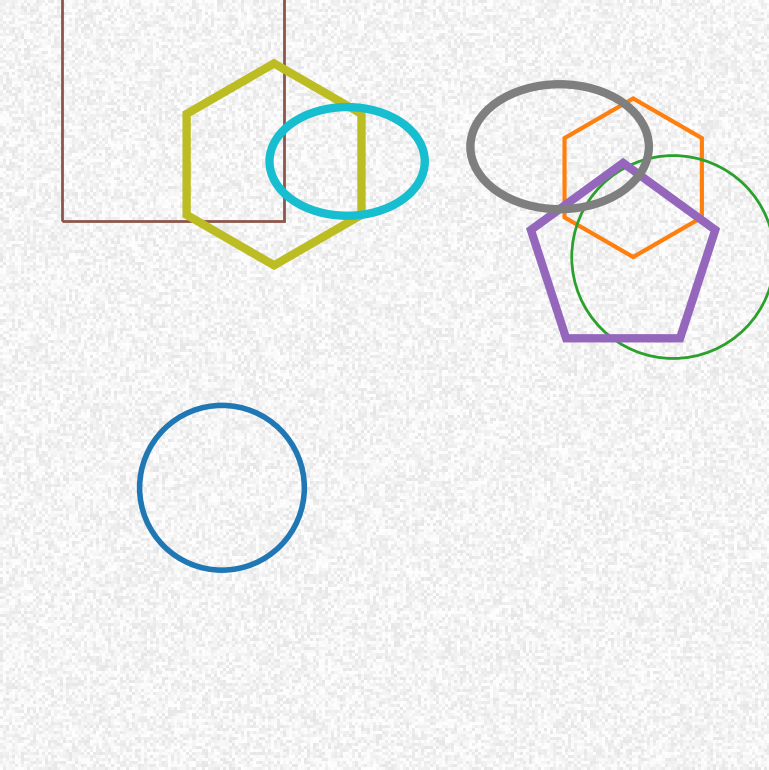[{"shape": "circle", "thickness": 2, "radius": 0.53, "center": [0.288, 0.367]}, {"shape": "hexagon", "thickness": 1.5, "radius": 0.51, "center": [0.822, 0.769]}, {"shape": "circle", "thickness": 1, "radius": 0.66, "center": [0.874, 0.666]}, {"shape": "pentagon", "thickness": 3, "radius": 0.63, "center": [0.809, 0.662]}, {"shape": "square", "thickness": 1, "radius": 0.72, "center": [0.225, 0.858]}, {"shape": "oval", "thickness": 3, "radius": 0.58, "center": [0.727, 0.809]}, {"shape": "hexagon", "thickness": 3, "radius": 0.66, "center": [0.356, 0.787]}, {"shape": "oval", "thickness": 3, "radius": 0.5, "center": [0.451, 0.79]}]